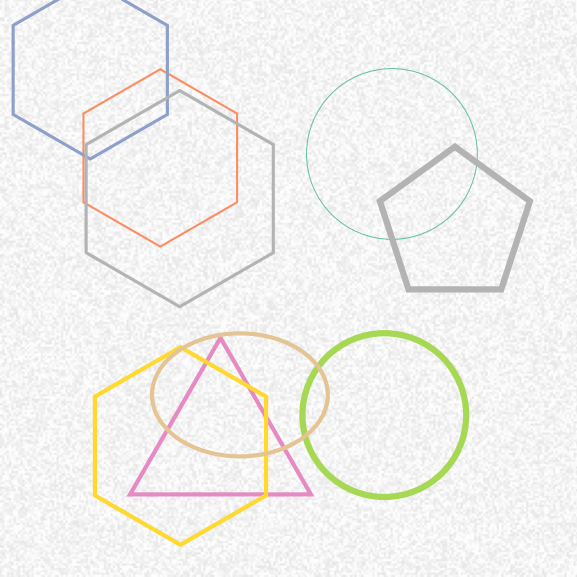[{"shape": "circle", "thickness": 0.5, "radius": 0.74, "center": [0.679, 0.733]}, {"shape": "hexagon", "thickness": 1, "radius": 0.77, "center": [0.278, 0.726]}, {"shape": "hexagon", "thickness": 1.5, "radius": 0.77, "center": [0.156, 0.878]}, {"shape": "triangle", "thickness": 2, "radius": 0.9, "center": [0.382, 0.233]}, {"shape": "circle", "thickness": 3, "radius": 0.71, "center": [0.665, 0.28]}, {"shape": "hexagon", "thickness": 2, "radius": 0.86, "center": [0.313, 0.227]}, {"shape": "oval", "thickness": 2, "radius": 0.76, "center": [0.415, 0.315]}, {"shape": "hexagon", "thickness": 1.5, "radius": 0.94, "center": [0.311, 0.655]}, {"shape": "pentagon", "thickness": 3, "radius": 0.68, "center": [0.788, 0.609]}]